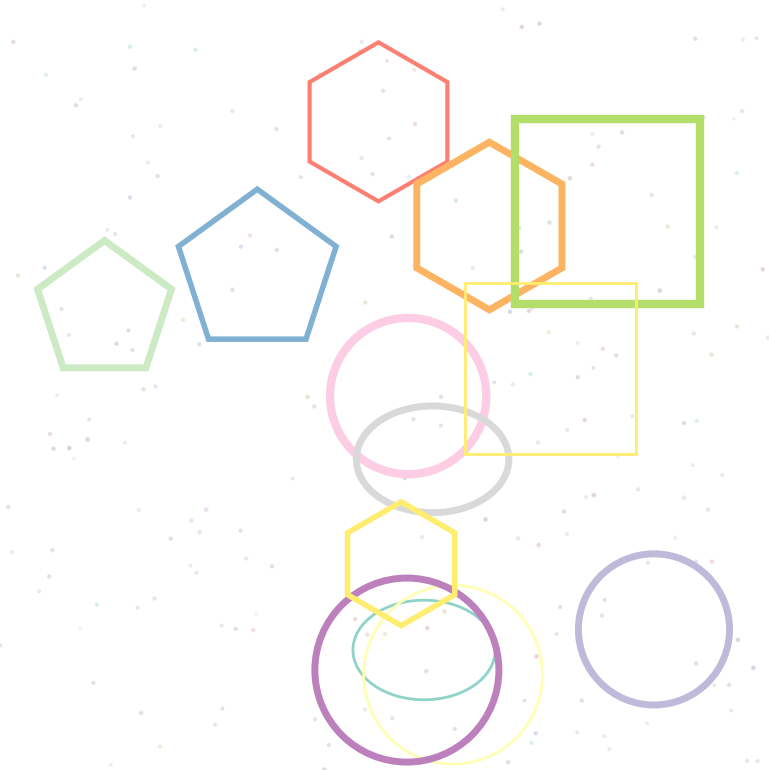[{"shape": "oval", "thickness": 1, "radius": 0.46, "center": [0.551, 0.156]}, {"shape": "circle", "thickness": 1, "radius": 0.58, "center": [0.588, 0.124]}, {"shape": "circle", "thickness": 2.5, "radius": 0.49, "center": [0.849, 0.183]}, {"shape": "hexagon", "thickness": 1.5, "radius": 0.52, "center": [0.492, 0.842]}, {"shape": "pentagon", "thickness": 2, "radius": 0.54, "center": [0.334, 0.647]}, {"shape": "hexagon", "thickness": 2.5, "radius": 0.54, "center": [0.636, 0.706]}, {"shape": "square", "thickness": 3, "radius": 0.6, "center": [0.789, 0.725]}, {"shape": "circle", "thickness": 3, "radius": 0.51, "center": [0.53, 0.486]}, {"shape": "oval", "thickness": 2.5, "radius": 0.5, "center": [0.562, 0.404]}, {"shape": "circle", "thickness": 2.5, "radius": 0.6, "center": [0.528, 0.13]}, {"shape": "pentagon", "thickness": 2.5, "radius": 0.46, "center": [0.136, 0.596]}, {"shape": "square", "thickness": 1, "radius": 0.56, "center": [0.715, 0.521]}, {"shape": "hexagon", "thickness": 2, "radius": 0.4, "center": [0.521, 0.268]}]